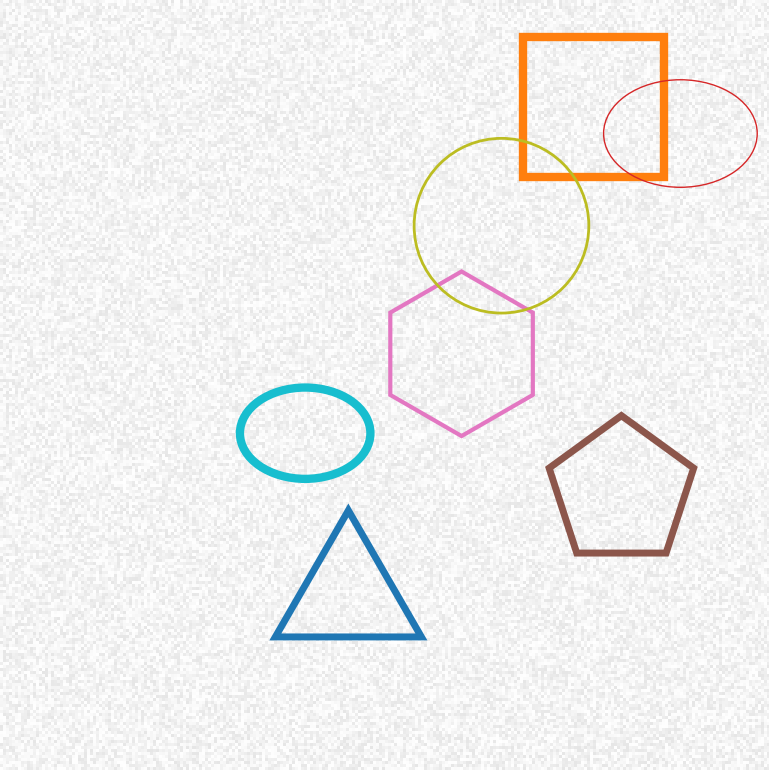[{"shape": "triangle", "thickness": 2.5, "radius": 0.55, "center": [0.452, 0.228]}, {"shape": "square", "thickness": 3, "radius": 0.46, "center": [0.771, 0.861]}, {"shape": "oval", "thickness": 0.5, "radius": 0.5, "center": [0.884, 0.827]}, {"shape": "pentagon", "thickness": 2.5, "radius": 0.49, "center": [0.807, 0.362]}, {"shape": "hexagon", "thickness": 1.5, "radius": 0.53, "center": [0.599, 0.541]}, {"shape": "circle", "thickness": 1, "radius": 0.57, "center": [0.651, 0.707]}, {"shape": "oval", "thickness": 3, "radius": 0.42, "center": [0.396, 0.437]}]